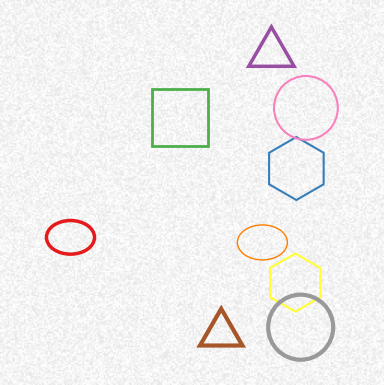[{"shape": "oval", "thickness": 2.5, "radius": 0.31, "center": [0.183, 0.384]}, {"shape": "hexagon", "thickness": 1.5, "radius": 0.41, "center": [0.77, 0.562]}, {"shape": "square", "thickness": 2, "radius": 0.37, "center": [0.467, 0.695]}, {"shape": "triangle", "thickness": 2.5, "radius": 0.34, "center": [0.705, 0.862]}, {"shape": "oval", "thickness": 1, "radius": 0.32, "center": [0.682, 0.37]}, {"shape": "hexagon", "thickness": 1.5, "radius": 0.38, "center": [0.767, 0.266]}, {"shape": "triangle", "thickness": 3, "radius": 0.32, "center": [0.575, 0.134]}, {"shape": "circle", "thickness": 1.5, "radius": 0.41, "center": [0.795, 0.72]}, {"shape": "circle", "thickness": 3, "radius": 0.42, "center": [0.781, 0.15]}]